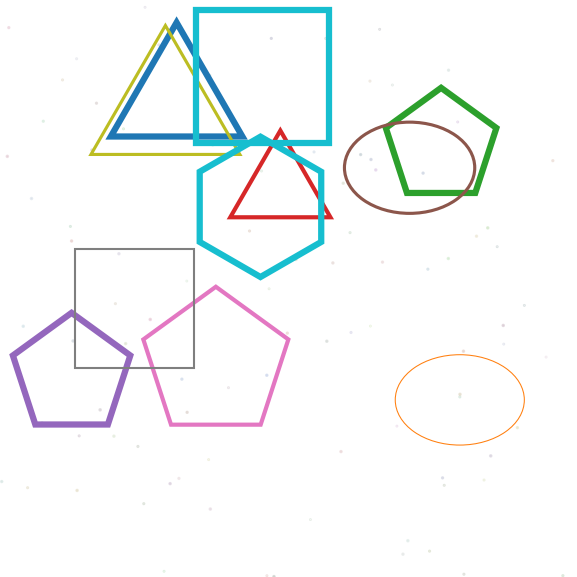[{"shape": "triangle", "thickness": 3, "radius": 0.66, "center": [0.306, 0.829]}, {"shape": "oval", "thickness": 0.5, "radius": 0.56, "center": [0.796, 0.307]}, {"shape": "pentagon", "thickness": 3, "radius": 0.5, "center": [0.764, 0.746]}, {"shape": "triangle", "thickness": 2, "radius": 0.5, "center": [0.485, 0.673]}, {"shape": "pentagon", "thickness": 3, "radius": 0.53, "center": [0.124, 0.351]}, {"shape": "oval", "thickness": 1.5, "radius": 0.56, "center": [0.709, 0.709]}, {"shape": "pentagon", "thickness": 2, "radius": 0.66, "center": [0.374, 0.371]}, {"shape": "square", "thickness": 1, "radius": 0.51, "center": [0.233, 0.465]}, {"shape": "triangle", "thickness": 1.5, "radius": 0.74, "center": [0.286, 0.806]}, {"shape": "square", "thickness": 3, "radius": 0.57, "center": [0.454, 0.866]}, {"shape": "hexagon", "thickness": 3, "radius": 0.61, "center": [0.451, 0.641]}]